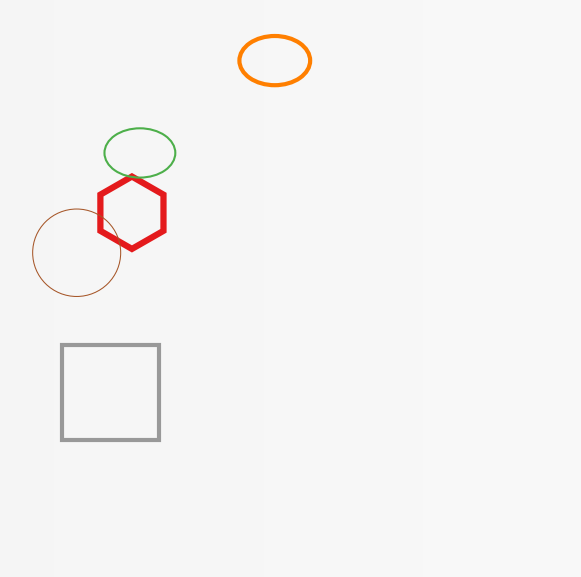[{"shape": "hexagon", "thickness": 3, "radius": 0.31, "center": [0.227, 0.631]}, {"shape": "oval", "thickness": 1, "radius": 0.3, "center": [0.241, 0.734]}, {"shape": "oval", "thickness": 2, "radius": 0.3, "center": [0.473, 0.894]}, {"shape": "circle", "thickness": 0.5, "radius": 0.38, "center": [0.132, 0.561]}, {"shape": "square", "thickness": 2, "radius": 0.41, "center": [0.19, 0.319]}]